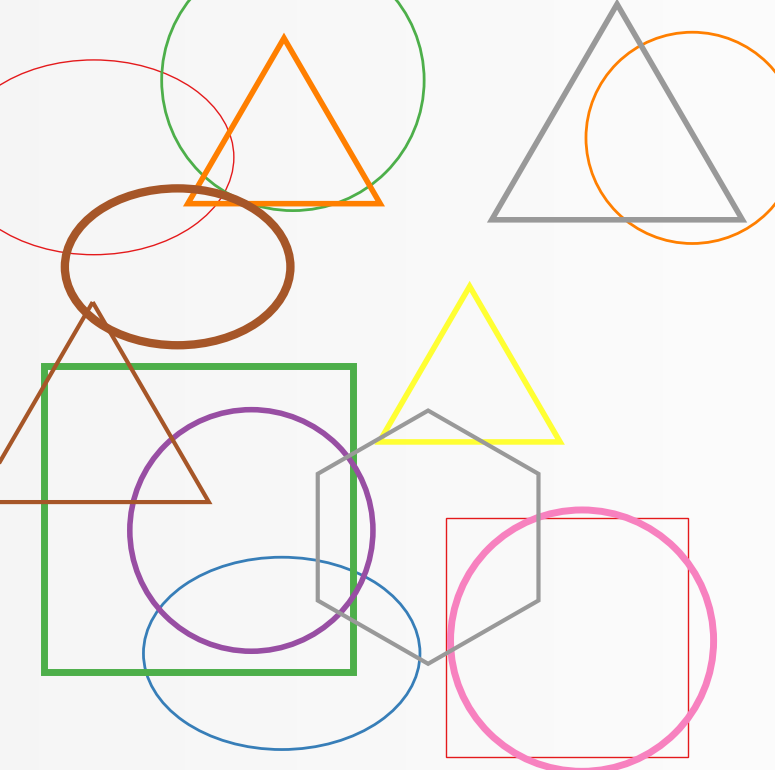[{"shape": "oval", "thickness": 0.5, "radius": 0.9, "center": [0.121, 0.796]}, {"shape": "square", "thickness": 0.5, "radius": 0.78, "center": [0.732, 0.172]}, {"shape": "oval", "thickness": 1, "radius": 0.89, "center": [0.363, 0.151]}, {"shape": "circle", "thickness": 1, "radius": 0.85, "center": [0.378, 0.896]}, {"shape": "square", "thickness": 2.5, "radius": 0.99, "center": [0.256, 0.326]}, {"shape": "circle", "thickness": 2, "radius": 0.78, "center": [0.324, 0.311]}, {"shape": "triangle", "thickness": 2, "radius": 0.72, "center": [0.366, 0.807]}, {"shape": "circle", "thickness": 1, "radius": 0.69, "center": [0.893, 0.821]}, {"shape": "triangle", "thickness": 2, "radius": 0.67, "center": [0.606, 0.493]}, {"shape": "oval", "thickness": 3, "radius": 0.73, "center": [0.229, 0.653]}, {"shape": "triangle", "thickness": 1.5, "radius": 0.87, "center": [0.12, 0.435]}, {"shape": "circle", "thickness": 2.5, "radius": 0.85, "center": [0.751, 0.168]}, {"shape": "hexagon", "thickness": 1.5, "radius": 0.82, "center": [0.552, 0.302]}, {"shape": "triangle", "thickness": 2, "radius": 0.93, "center": [0.796, 0.808]}]